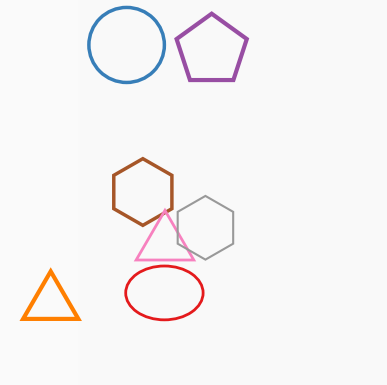[{"shape": "oval", "thickness": 2, "radius": 0.5, "center": [0.424, 0.239]}, {"shape": "circle", "thickness": 2.5, "radius": 0.49, "center": [0.327, 0.883]}, {"shape": "pentagon", "thickness": 3, "radius": 0.48, "center": [0.546, 0.869]}, {"shape": "triangle", "thickness": 3, "radius": 0.41, "center": [0.131, 0.213]}, {"shape": "hexagon", "thickness": 2.5, "radius": 0.43, "center": [0.369, 0.501]}, {"shape": "triangle", "thickness": 2, "radius": 0.43, "center": [0.426, 0.368]}, {"shape": "hexagon", "thickness": 1.5, "radius": 0.41, "center": [0.53, 0.408]}]